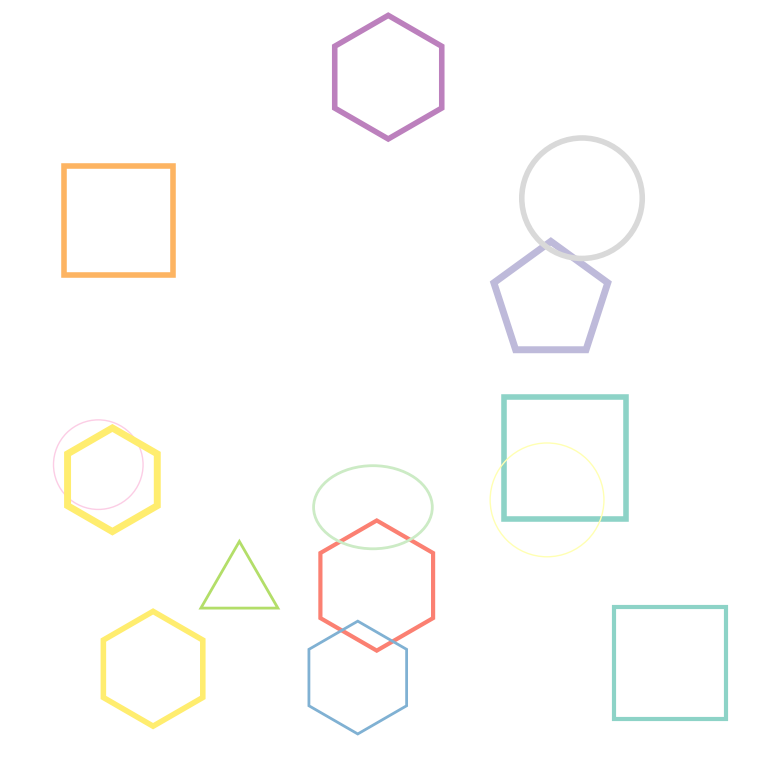[{"shape": "square", "thickness": 1.5, "radius": 0.36, "center": [0.87, 0.139]}, {"shape": "square", "thickness": 2, "radius": 0.4, "center": [0.734, 0.405]}, {"shape": "circle", "thickness": 0.5, "radius": 0.37, "center": [0.71, 0.351]}, {"shape": "pentagon", "thickness": 2.5, "radius": 0.39, "center": [0.715, 0.609]}, {"shape": "hexagon", "thickness": 1.5, "radius": 0.42, "center": [0.489, 0.24]}, {"shape": "hexagon", "thickness": 1, "radius": 0.37, "center": [0.465, 0.12]}, {"shape": "square", "thickness": 2, "radius": 0.35, "center": [0.155, 0.713]}, {"shape": "triangle", "thickness": 1, "radius": 0.29, "center": [0.311, 0.239]}, {"shape": "circle", "thickness": 0.5, "radius": 0.29, "center": [0.128, 0.397]}, {"shape": "circle", "thickness": 2, "radius": 0.39, "center": [0.756, 0.743]}, {"shape": "hexagon", "thickness": 2, "radius": 0.4, "center": [0.504, 0.9]}, {"shape": "oval", "thickness": 1, "radius": 0.39, "center": [0.484, 0.341]}, {"shape": "hexagon", "thickness": 2.5, "radius": 0.34, "center": [0.146, 0.377]}, {"shape": "hexagon", "thickness": 2, "radius": 0.37, "center": [0.199, 0.131]}]